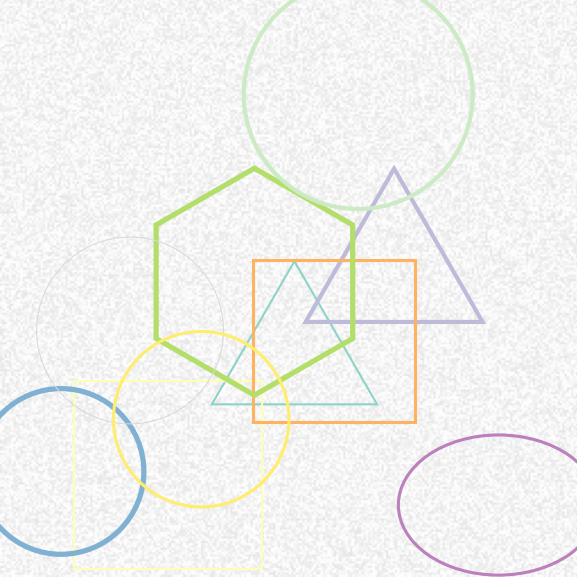[{"shape": "triangle", "thickness": 1, "radius": 0.83, "center": [0.51, 0.382]}, {"shape": "square", "thickness": 1, "radius": 0.81, "center": [0.291, 0.177]}, {"shape": "triangle", "thickness": 2, "radius": 0.88, "center": [0.682, 0.53]}, {"shape": "circle", "thickness": 2.5, "radius": 0.72, "center": [0.106, 0.183]}, {"shape": "square", "thickness": 1.5, "radius": 0.7, "center": [0.578, 0.409]}, {"shape": "hexagon", "thickness": 2.5, "radius": 0.98, "center": [0.441, 0.511]}, {"shape": "circle", "thickness": 0.5, "radius": 0.81, "center": [0.225, 0.427]}, {"shape": "oval", "thickness": 1.5, "radius": 0.87, "center": [0.863, 0.125]}, {"shape": "circle", "thickness": 2, "radius": 0.99, "center": [0.62, 0.835]}, {"shape": "circle", "thickness": 1.5, "radius": 0.76, "center": [0.348, 0.273]}]